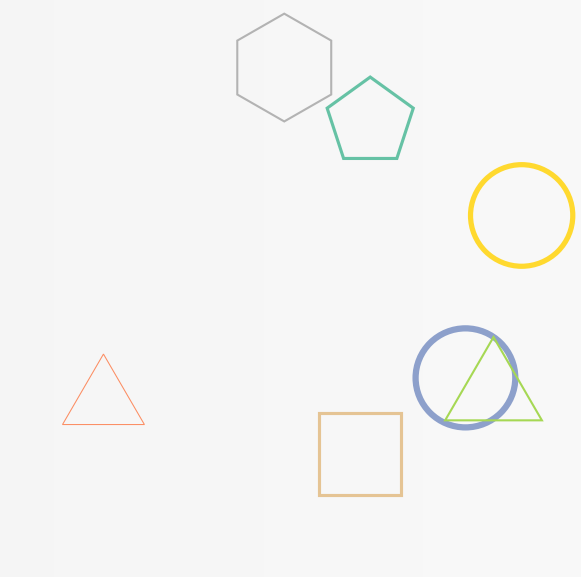[{"shape": "pentagon", "thickness": 1.5, "radius": 0.39, "center": [0.637, 0.788]}, {"shape": "triangle", "thickness": 0.5, "radius": 0.41, "center": [0.178, 0.305]}, {"shape": "circle", "thickness": 3, "radius": 0.43, "center": [0.801, 0.345]}, {"shape": "triangle", "thickness": 1, "radius": 0.48, "center": [0.849, 0.319]}, {"shape": "circle", "thickness": 2.5, "radius": 0.44, "center": [0.897, 0.626]}, {"shape": "square", "thickness": 1.5, "radius": 0.35, "center": [0.619, 0.213]}, {"shape": "hexagon", "thickness": 1, "radius": 0.47, "center": [0.489, 0.882]}]